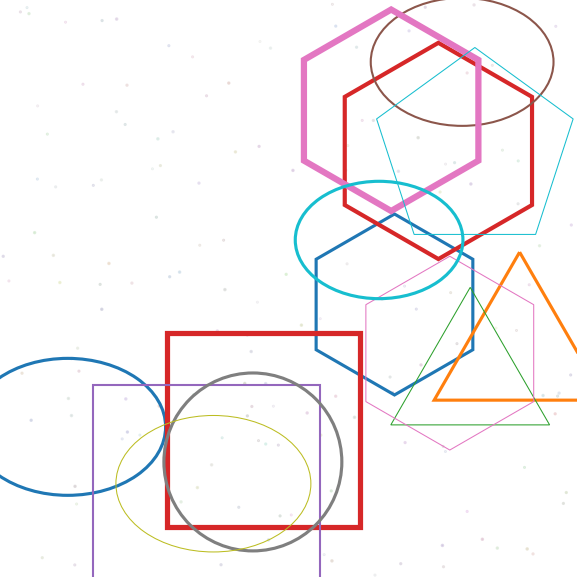[{"shape": "hexagon", "thickness": 1.5, "radius": 0.78, "center": [0.683, 0.472]}, {"shape": "oval", "thickness": 1.5, "radius": 0.85, "center": [0.117, 0.26]}, {"shape": "triangle", "thickness": 1.5, "radius": 0.85, "center": [0.9, 0.392]}, {"shape": "triangle", "thickness": 0.5, "radius": 0.79, "center": [0.814, 0.343]}, {"shape": "square", "thickness": 2.5, "radius": 0.84, "center": [0.456, 0.254]}, {"shape": "hexagon", "thickness": 2, "radius": 0.94, "center": [0.759, 0.738]}, {"shape": "square", "thickness": 1, "radius": 0.98, "center": [0.357, 0.136]}, {"shape": "oval", "thickness": 1, "radius": 0.79, "center": [0.8, 0.892]}, {"shape": "hexagon", "thickness": 3, "radius": 0.87, "center": [0.677, 0.808]}, {"shape": "hexagon", "thickness": 0.5, "radius": 0.84, "center": [0.779, 0.388]}, {"shape": "circle", "thickness": 1.5, "radius": 0.77, "center": [0.438, 0.199]}, {"shape": "oval", "thickness": 0.5, "radius": 0.84, "center": [0.37, 0.162]}, {"shape": "oval", "thickness": 1.5, "radius": 0.73, "center": [0.656, 0.584]}, {"shape": "pentagon", "thickness": 0.5, "radius": 0.89, "center": [0.822, 0.738]}]